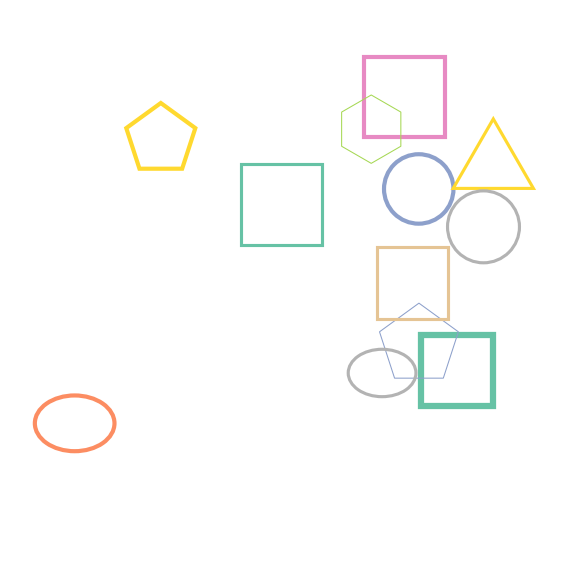[{"shape": "square", "thickness": 3, "radius": 0.31, "center": [0.791, 0.357]}, {"shape": "square", "thickness": 1.5, "radius": 0.35, "center": [0.488, 0.645]}, {"shape": "oval", "thickness": 2, "radius": 0.34, "center": [0.129, 0.266]}, {"shape": "circle", "thickness": 2, "radius": 0.3, "center": [0.725, 0.672]}, {"shape": "pentagon", "thickness": 0.5, "radius": 0.36, "center": [0.725, 0.402]}, {"shape": "square", "thickness": 2, "radius": 0.35, "center": [0.7, 0.831]}, {"shape": "hexagon", "thickness": 0.5, "radius": 0.3, "center": [0.643, 0.775]}, {"shape": "triangle", "thickness": 1.5, "radius": 0.4, "center": [0.854, 0.713]}, {"shape": "pentagon", "thickness": 2, "radius": 0.31, "center": [0.278, 0.758]}, {"shape": "square", "thickness": 1.5, "radius": 0.31, "center": [0.715, 0.509]}, {"shape": "circle", "thickness": 1.5, "radius": 0.31, "center": [0.837, 0.606]}, {"shape": "oval", "thickness": 1.5, "radius": 0.29, "center": [0.662, 0.353]}]